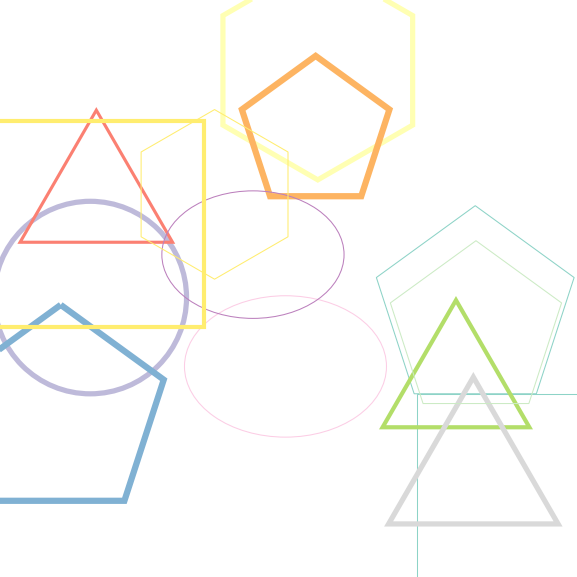[{"shape": "pentagon", "thickness": 0.5, "radius": 0.9, "center": [0.823, 0.463]}, {"shape": "square", "thickness": 0.5, "radius": 0.85, "center": [0.892, 0.147]}, {"shape": "hexagon", "thickness": 2.5, "radius": 0.95, "center": [0.55, 0.877]}, {"shape": "circle", "thickness": 2.5, "radius": 0.83, "center": [0.156, 0.484]}, {"shape": "triangle", "thickness": 1.5, "radius": 0.76, "center": [0.167, 0.656]}, {"shape": "pentagon", "thickness": 3, "radius": 0.94, "center": [0.105, 0.284]}, {"shape": "pentagon", "thickness": 3, "radius": 0.67, "center": [0.547, 0.768]}, {"shape": "triangle", "thickness": 2, "radius": 0.73, "center": [0.79, 0.333]}, {"shape": "oval", "thickness": 0.5, "radius": 0.87, "center": [0.494, 0.365]}, {"shape": "triangle", "thickness": 2.5, "radius": 0.85, "center": [0.82, 0.177]}, {"shape": "oval", "thickness": 0.5, "radius": 0.79, "center": [0.438, 0.558]}, {"shape": "pentagon", "thickness": 0.5, "radius": 0.78, "center": [0.824, 0.426]}, {"shape": "hexagon", "thickness": 0.5, "radius": 0.73, "center": [0.372, 0.663]}, {"shape": "square", "thickness": 2, "radius": 0.89, "center": [0.175, 0.611]}]